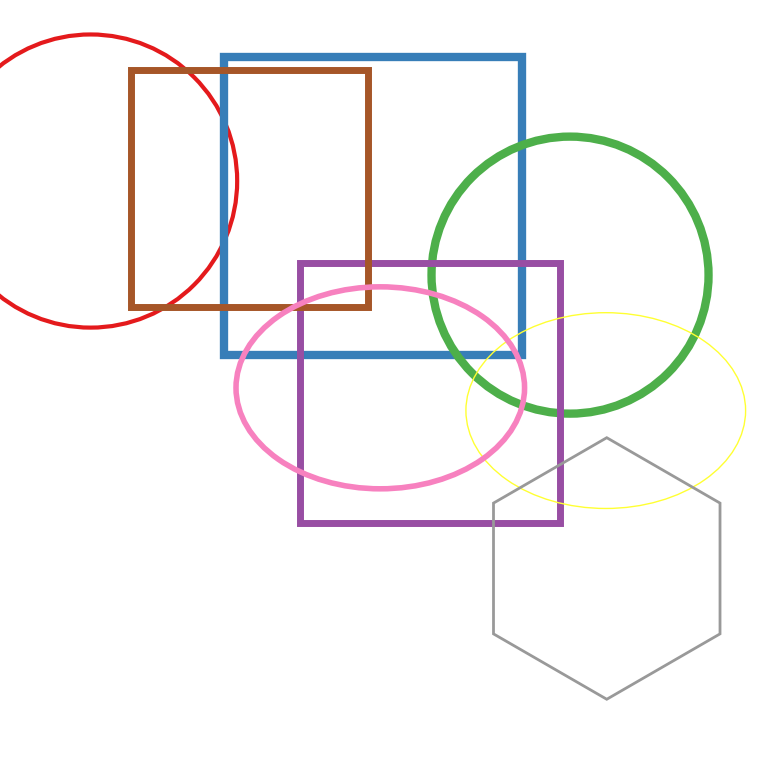[{"shape": "circle", "thickness": 1.5, "radius": 0.95, "center": [0.118, 0.765]}, {"shape": "square", "thickness": 3, "radius": 0.97, "center": [0.485, 0.732]}, {"shape": "circle", "thickness": 3, "radius": 0.9, "center": [0.74, 0.643]}, {"shape": "square", "thickness": 2.5, "radius": 0.84, "center": [0.558, 0.489]}, {"shape": "oval", "thickness": 0.5, "radius": 0.91, "center": [0.787, 0.467]}, {"shape": "square", "thickness": 2.5, "radius": 0.77, "center": [0.324, 0.755]}, {"shape": "oval", "thickness": 2, "radius": 0.94, "center": [0.494, 0.496]}, {"shape": "hexagon", "thickness": 1, "radius": 0.85, "center": [0.788, 0.262]}]